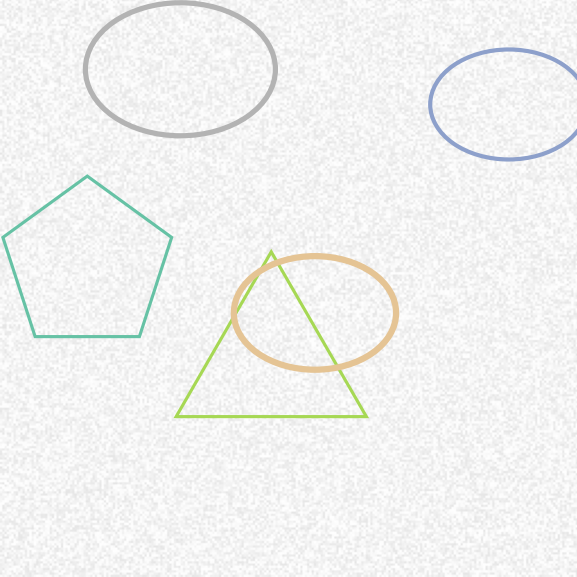[{"shape": "pentagon", "thickness": 1.5, "radius": 0.77, "center": [0.151, 0.541]}, {"shape": "oval", "thickness": 2, "radius": 0.68, "center": [0.881, 0.818]}, {"shape": "triangle", "thickness": 1.5, "radius": 0.95, "center": [0.47, 0.373]}, {"shape": "oval", "thickness": 3, "radius": 0.7, "center": [0.545, 0.457]}, {"shape": "oval", "thickness": 2.5, "radius": 0.82, "center": [0.312, 0.879]}]